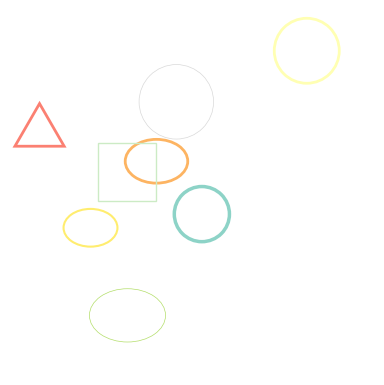[{"shape": "circle", "thickness": 2.5, "radius": 0.36, "center": [0.524, 0.444]}, {"shape": "circle", "thickness": 2, "radius": 0.42, "center": [0.797, 0.868]}, {"shape": "triangle", "thickness": 2, "radius": 0.37, "center": [0.103, 0.657]}, {"shape": "oval", "thickness": 2, "radius": 0.41, "center": [0.406, 0.581]}, {"shape": "oval", "thickness": 0.5, "radius": 0.49, "center": [0.331, 0.181]}, {"shape": "circle", "thickness": 0.5, "radius": 0.48, "center": [0.458, 0.736]}, {"shape": "square", "thickness": 1, "radius": 0.38, "center": [0.33, 0.553]}, {"shape": "oval", "thickness": 1.5, "radius": 0.35, "center": [0.235, 0.408]}]